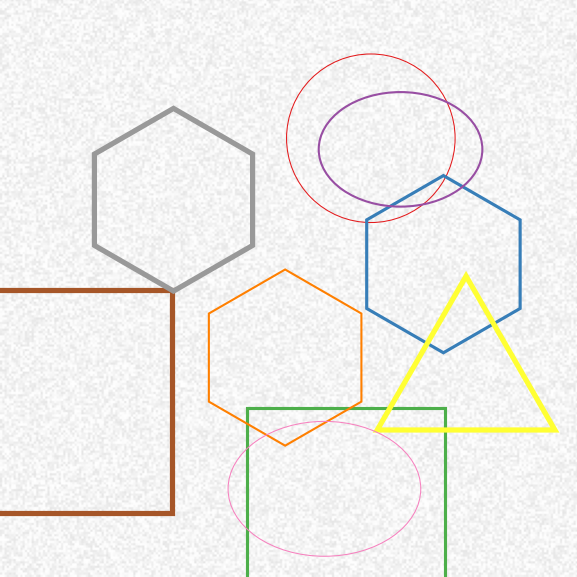[{"shape": "circle", "thickness": 0.5, "radius": 0.73, "center": [0.642, 0.76]}, {"shape": "hexagon", "thickness": 1.5, "radius": 0.77, "center": [0.768, 0.542]}, {"shape": "square", "thickness": 1.5, "radius": 0.86, "center": [0.599, 0.121]}, {"shape": "oval", "thickness": 1, "radius": 0.71, "center": [0.694, 0.741]}, {"shape": "hexagon", "thickness": 1, "radius": 0.76, "center": [0.494, 0.38]}, {"shape": "triangle", "thickness": 2.5, "radius": 0.89, "center": [0.807, 0.343]}, {"shape": "square", "thickness": 2.5, "radius": 0.97, "center": [0.105, 0.303]}, {"shape": "oval", "thickness": 0.5, "radius": 0.83, "center": [0.562, 0.153]}, {"shape": "hexagon", "thickness": 2.5, "radius": 0.79, "center": [0.3, 0.653]}]